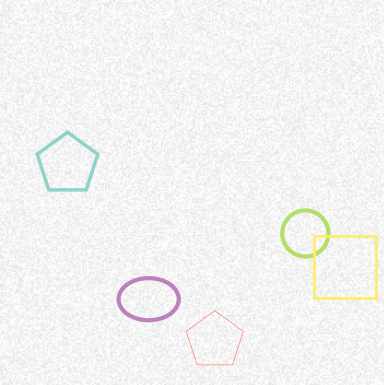[{"shape": "pentagon", "thickness": 2.5, "radius": 0.41, "center": [0.175, 0.574]}, {"shape": "pentagon", "thickness": 0.5, "radius": 0.39, "center": [0.558, 0.115]}, {"shape": "circle", "thickness": 3, "radius": 0.3, "center": [0.793, 0.394]}, {"shape": "oval", "thickness": 3, "radius": 0.39, "center": [0.386, 0.223]}, {"shape": "square", "thickness": 2, "radius": 0.4, "center": [0.897, 0.306]}]